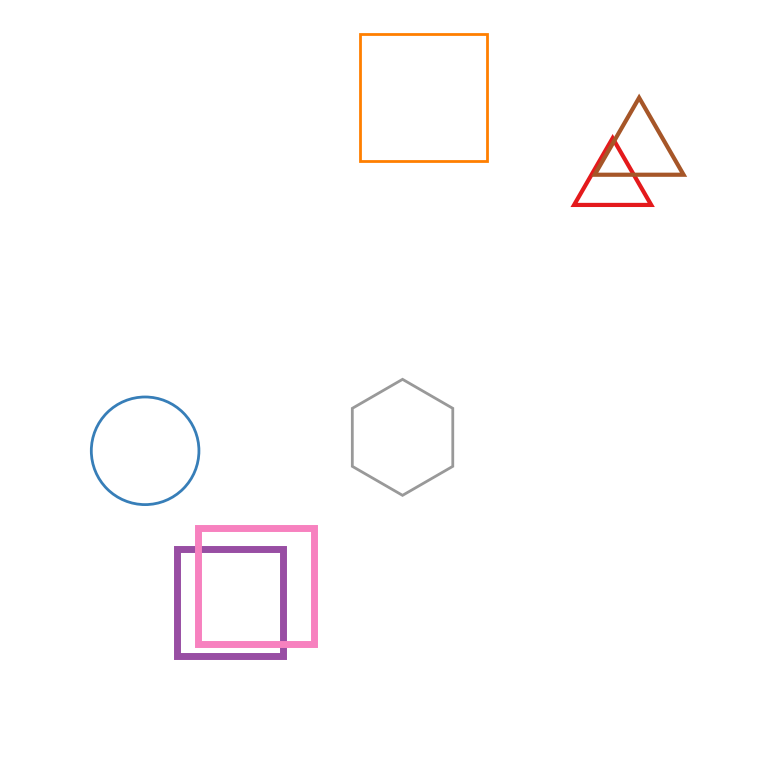[{"shape": "triangle", "thickness": 1.5, "radius": 0.29, "center": [0.796, 0.763]}, {"shape": "circle", "thickness": 1, "radius": 0.35, "center": [0.188, 0.415]}, {"shape": "square", "thickness": 2.5, "radius": 0.35, "center": [0.299, 0.217]}, {"shape": "square", "thickness": 1, "radius": 0.41, "center": [0.55, 0.874]}, {"shape": "triangle", "thickness": 1.5, "radius": 0.33, "center": [0.83, 0.806]}, {"shape": "square", "thickness": 2.5, "radius": 0.38, "center": [0.332, 0.239]}, {"shape": "hexagon", "thickness": 1, "radius": 0.38, "center": [0.523, 0.432]}]